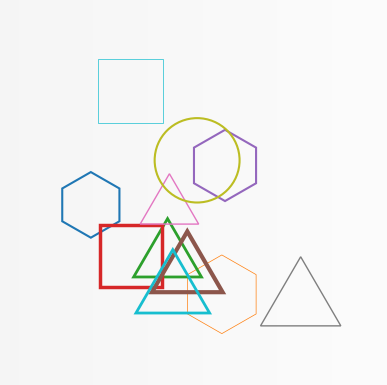[{"shape": "hexagon", "thickness": 1.5, "radius": 0.43, "center": [0.234, 0.468]}, {"shape": "hexagon", "thickness": 0.5, "radius": 0.51, "center": [0.572, 0.236]}, {"shape": "triangle", "thickness": 2, "radius": 0.51, "center": [0.432, 0.331]}, {"shape": "square", "thickness": 2.5, "radius": 0.4, "center": [0.337, 0.335]}, {"shape": "hexagon", "thickness": 1.5, "radius": 0.46, "center": [0.581, 0.57]}, {"shape": "triangle", "thickness": 3, "radius": 0.53, "center": [0.483, 0.294]}, {"shape": "triangle", "thickness": 1, "radius": 0.44, "center": [0.437, 0.462]}, {"shape": "triangle", "thickness": 1, "radius": 0.6, "center": [0.776, 0.213]}, {"shape": "circle", "thickness": 1.5, "radius": 0.55, "center": [0.509, 0.584]}, {"shape": "triangle", "thickness": 2, "radius": 0.55, "center": [0.446, 0.242]}, {"shape": "square", "thickness": 0.5, "radius": 0.42, "center": [0.337, 0.763]}]